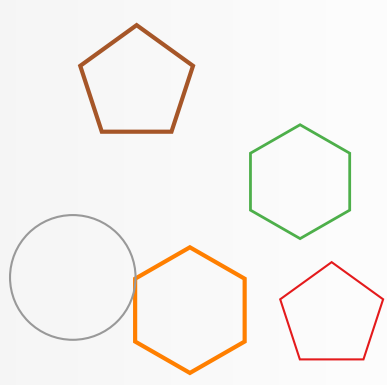[{"shape": "pentagon", "thickness": 1.5, "radius": 0.7, "center": [0.856, 0.179]}, {"shape": "hexagon", "thickness": 2, "radius": 0.74, "center": [0.774, 0.528]}, {"shape": "hexagon", "thickness": 3, "radius": 0.82, "center": [0.49, 0.194]}, {"shape": "pentagon", "thickness": 3, "radius": 0.76, "center": [0.353, 0.782]}, {"shape": "circle", "thickness": 1.5, "radius": 0.81, "center": [0.188, 0.279]}]